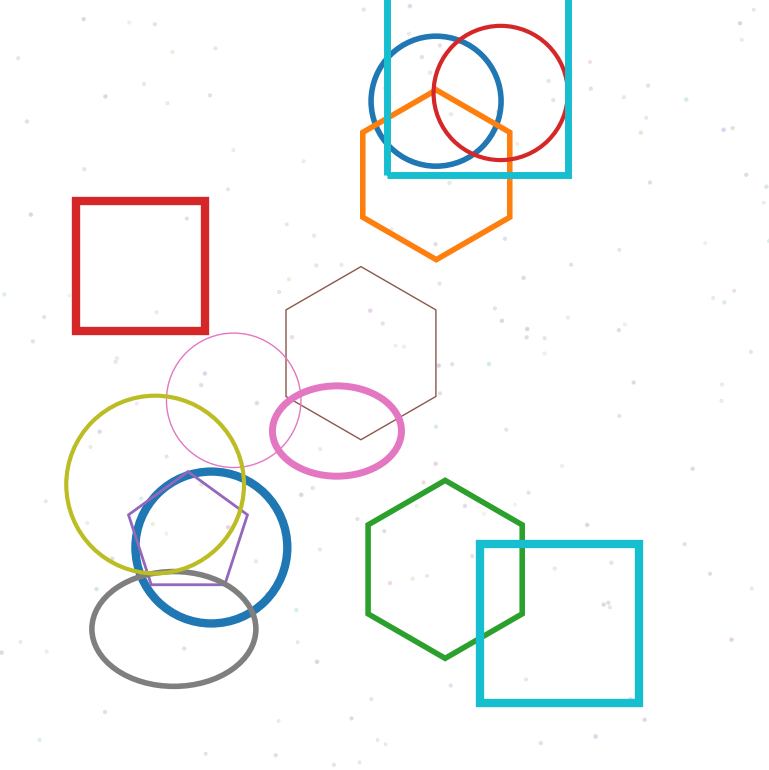[{"shape": "circle", "thickness": 3, "radius": 0.49, "center": [0.275, 0.289]}, {"shape": "circle", "thickness": 2, "radius": 0.42, "center": [0.566, 0.869]}, {"shape": "hexagon", "thickness": 2, "radius": 0.55, "center": [0.567, 0.773]}, {"shape": "hexagon", "thickness": 2, "radius": 0.58, "center": [0.578, 0.261]}, {"shape": "circle", "thickness": 1.5, "radius": 0.44, "center": [0.65, 0.879]}, {"shape": "square", "thickness": 3, "radius": 0.42, "center": [0.182, 0.655]}, {"shape": "pentagon", "thickness": 1, "radius": 0.41, "center": [0.244, 0.306]}, {"shape": "hexagon", "thickness": 0.5, "radius": 0.56, "center": [0.469, 0.541]}, {"shape": "oval", "thickness": 2.5, "radius": 0.42, "center": [0.438, 0.44]}, {"shape": "circle", "thickness": 0.5, "radius": 0.44, "center": [0.303, 0.48]}, {"shape": "oval", "thickness": 2, "radius": 0.53, "center": [0.226, 0.183]}, {"shape": "circle", "thickness": 1.5, "radius": 0.58, "center": [0.201, 0.371]}, {"shape": "square", "thickness": 3, "radius": 0.52, "center": [0.726, 0.19]}, {"shape": "square", "thickness": 2.5, "radius": 0.59, "center": [0.62, 0.89]}]